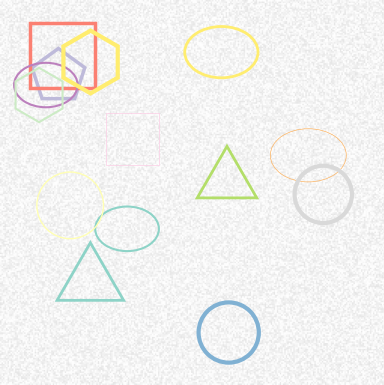[{"shape": "oval", "thickness": 1.5, "radius": 0.41, "center": [0.33, 0.406]}, {"shape": "triangle", "thickness": 2, "radius": 0.5, "center": [0.235, 0.27]}, {"shape": "circle", "thickness": 1, "radius": 0.43, "center": [0.182, 0.467]}, {"shape": "pentagon", "thickness": 2.5, "radius": 0.36, "center": [0.152, 0.802]}, {"shape": "square", "thickness": 2.5, "radius": 0.42, "center": [0.162, 0.856]}, {"shape": "circle", "thickness": 3, "radius": 0.39, "center": [0.594, 0.136]}, {"shape": "oval", "thickness": 0.5, "radius": 0.49, "center": [0.801, 0.597]}, {"shape": "triangle", "thickness": 2, "radius": 0.45, "center": [0.59, 0.531]}, {"shape": "square", "thickness": 0.5, "radius": 0.34, "center": [0.344, 0.638]}, {"shape": "circle", "thickness": 3, "radius": 0.37, "center": [0.84, 0.495]}, {"shape": "oval", "thickness": 1.5, "radius": 0.41, "center": [0.119, 0.779]}, {"shape": "hexagon", "thickness": 1.5, "radius": 0.35, "center": [0.101, 0.753]}, {"shape": "hexagon", "thickness": 3, "radius": 0.41, "center": [0.235, 0.839]}, {"shape": "oval", "thickness": 2, "radius": 0.48, "center": [0.575, 0.865]}]